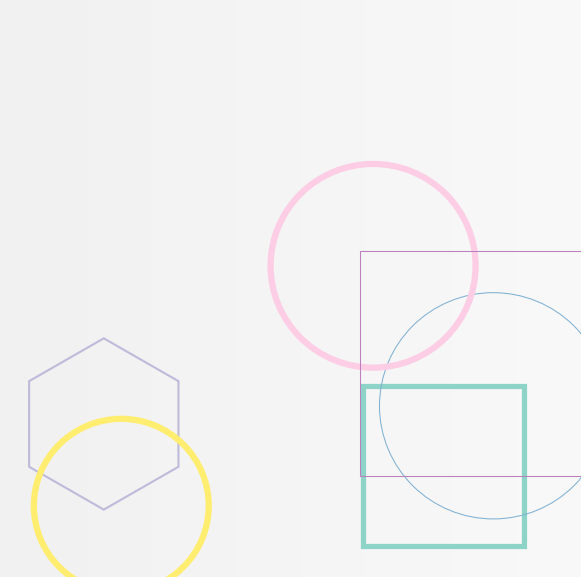[{"shape": "square", "thickness": 2.5, "radius": 0.69, "center": [0.763, 0.192]}, {"shape": "hexagon", "thickness": 1, "radius": 0.74, "center": [0.179, 0.265]}, {"shape": "circle", "thickness": 0.5, "radius": 0.98, "center": [0.849, 0.296]}, {"shape": "circle", "thickness": 3, "radius": 0.88, "center": [0.642, 0.539]}, {"shape": "square", "thickness": 0.5, "radius": 0.98, "center": [0.814, 0.369]}, {"shape": "circle", "thickness": 3, "radius": 0.75, "center": [0.209, 0.123]}]